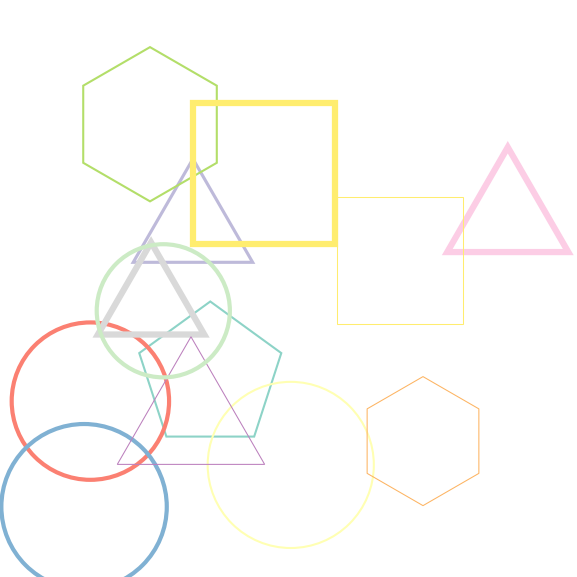[{"shape": "pentagon", "thickness": 1, "radius": 0.65, "center": [0.364, 0.348]}, {"shape": "circle", "thickness": 1, "radius": 0.72, "center": [0.503, 0.194]}, {"shape": "triangle", "thickness": 1.5, "radius": 0.6, "center": [0.334, 0.605]}, {"shape": "circle", "thickness": 2, "radius": 0.68, "center": [0.157, 0.305]}, {"shape": "circle", "thickness": 2, "radius": 0.72, "center": [0.146, 0.122]}, {"shape": "hexagon", "thickness": 0.5, "radius": 0.56, "center": [0.732, 0.235]}, {"shape": "hexagon", "thickness": 1, "radius": 0.67, "center": [0.26, 0.784]}, {"shape": "triangle", "thickness": 3, "radius": 0.6, "center": [0.879, 0.623]}, {"shape": "triangle", "thickness": 3, "radius": 0.53, "center": [0.262, 0.473]}, {"shape": "triangle", "thickness": 0.5, "radius": 0.74, "center": [0.331, 0.269]}, {"shape": "circle", "thickness": 2, "radius": 0.58, "center": [0.283, 0.461]}, {"shape": "square", "thickness": 3, "radius": 0.61, "center": [0.457, 0.699]}, {"shape": "square", "thickness": 0.5, "radius": 0.55, "center": [0.693, 0.548]}]